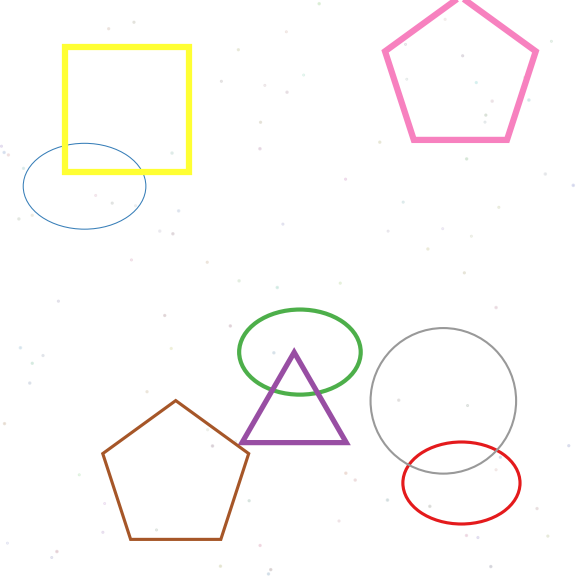[{"shape": "oval", "thickness": 1.5, "radius": 0.51, "center": [0.799, 0.163]}, {"shape": "oval", "thickness": 0.5, "radius": 0.53, "center": [0.146, 0.677]}, {"shape": "oval", "thickness": 2, "radius": 0.53, "center": [0.519, 0.389]}, {"shape": "triangle", "thickness": 2.5, "radius": 0.52, "center": [0.509, 0.285]}, {"shape": "square", "thickness": 3, "radius": 0.54, "center": [0.22, 0.81]}, {"shape": "pentagon", "thickness": 1.5, "radius": 0.66, "center": [0.304, 0.173]}, {"shape": "pentagon", "thickness": 3, "radius": 0.69, "center": [0.797, 0.868]}, {"shape": "circle", "thickness": 1, "radius": 0.63, "center": [0.768, 0.305]}]